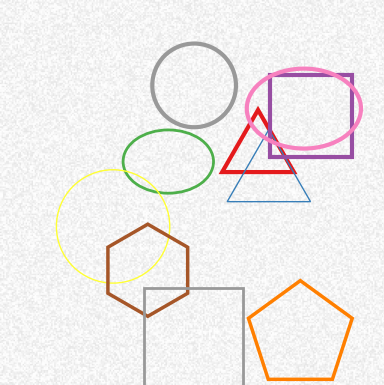[{"shape": "triangle", "thickness": 3, "radius": 0.54, "center": [0.67, 0.607]}, {"shape": "triangle", "thickness": 1, "radius": 0.62, "center": [0.698, 0.539]}, {"shape": "oval", "thickness": 2, "radius": 0.59, "center": [0.437, 0.58]}, {"shape": "square", "thickness": 3, "radius": 0.53, "center": [0.808, 0.698]}, {"shape": "pentagon", "thickness": 2.5, "radius": 0.71, "center": [0.78, 0.129]}, {"shape": "circle", "thickness": 1, "radius": 0.74, "center": [0.294, 0.412]}, {"shape": "hexagon", "thickness": 2.5, "radius": 0.6, "center": [0.384, 0.298]}, {"shape": "oval", "thickness": 3, "radius": 0.74, "center": [0.789, 0.718]}, {"shape": "circle", "thickness": 3, "radius": 0.54, "center": [0.504, 0.778]}, {"shape": "square", "thickness": 2, "radius": 0.64, "center": [0.503, 0.123]}]